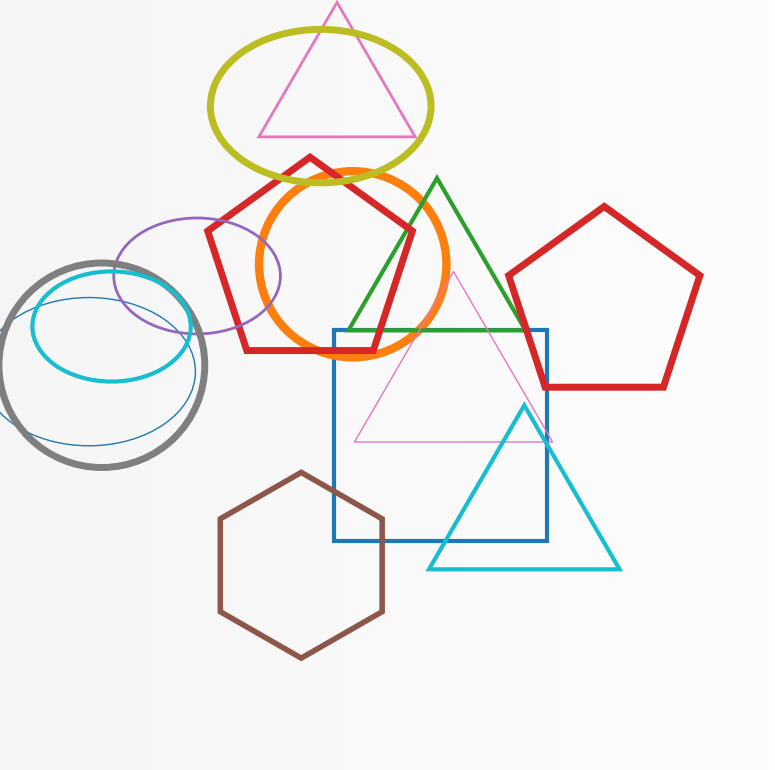[{"shape": "oval", "thickness": 0.5, "radius": 0.69, "center": [0.115, 0.517]}, {"shape": "square", "thickness": 1.5, "radius": 0.68, "center": [0.568, 0.434]}, {"shape": "circle", "thickness": 3, "radius": 0.6, "center": [0.455, 0.657]}, {"shape": "triangle", "thickness": 1.5, "radius": 0.66, "center": [0.564, 0.637]}, {"shape": "pentagon", "thickness": 2.5, "radius": 0.65, "center": [0.78, 0.602]}, {"shape": "pentagon", "thickness": 2.5, "radius": 0.69, "center": [0.4, 0.657]}, {"shape": "oval", "thickness": 1, "radius": 0.54, "center": [0.254, 0.642]}, {"shape": "hexagon", "thickness": 2, "radius": 0.6, "center": [0.389, 0.266]}, {"shape": "triangle", "thickness": 0.5, "radius": 0.74, "center": [0.585, 0.5]}, {"shape": "triangle", "thickness": 1, "radius": 0.58, "center": [0.435, 0.88]}, {"shape": "circle", "thickness": 2.5, "radius": 0.66, "center": [0.131, 0.526]}, {"shape": "oval", "thickness": 2.5, "radius": 0.71, "center": [0.414, 0.862]}, {"shape": "triangle", "thickness": 1.5, "radius": 0.71, "center": [0.676, 0.332]}, {"shape": "oval", "thickness": 1.5, "radius": 0.51, "center": [0.144, 0.576]}]